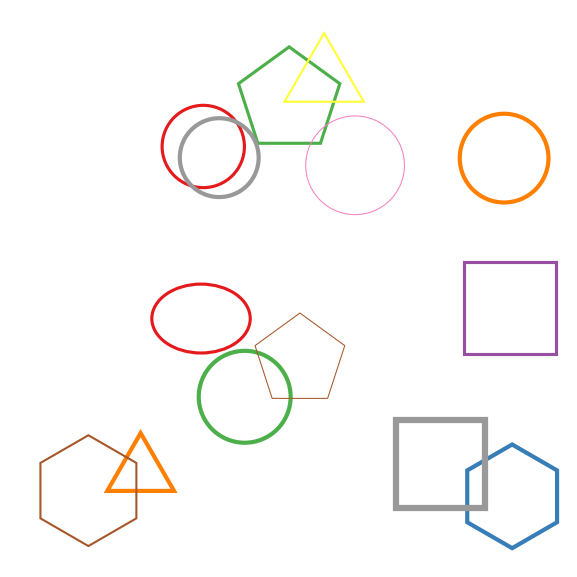[{"shape": "circle", "thickness": 1.5, "radius": 0.36, "center": [0.352, 0.745]}, {"shape": "oval", "thickness": 1.5, "radius": 0.43, "center": [0.348, 0.448]}, {"shape": "hexagon", "thickness": 2, "radius": 0.45, "center": [0.887, 0.14]}, {"shape": "pentagon", "thickness": 1.5, "radius": 0.46, "center": [0.501, 0.826]}, {"shape": "circle", "thickness": 2, "radius": 0.4, "center": [0.424, 0.312]}, {"shape": "square", "thickness": 1.5, "radius": 0.4, "center": [0.883, 0.466]}, {"shape": "circle", "thickness": 2, "radius": 0.38, "center": [0.873, 0.725]}, {"shape": "triangle", "thickness": 2, "radius": 0.33, "center": [0.244, 0.182]}, {"shape": "triangle", "thickness": 1, "radius": 0.4, "center": [0.561, 0.863]}, {"shape": "pentagon", "thickness": 0.5, "radius": 0.41, "center": [0.519, 0.375]}, {"shape": "hexagon", "thickness": 1, "radius": 0.48, "center": [0.153, 0.15]}, {"shape": "circle", "thickness": 0.5, "radius": 0.43, "center": [0.615, 0.713]}, {"shape": "circle", "thickness": 2, "radius": 0.34, "center": [0.38, 0.726]}, {"shape": "square", "thickness": 3, "radius": 0.38, "center": [0.763, 0.196]}]